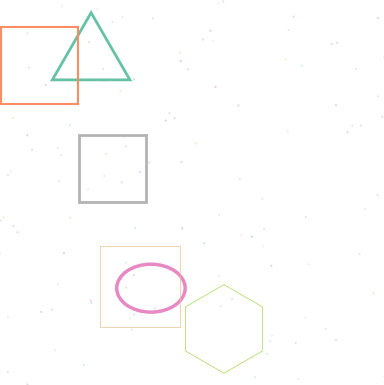[{"shape": "triangle", "thickness": 2, "radius": 0.58, "center": [0.237, 0.851]}, {"shape": "square", "thickness": 1.5, "radius": 0.5, "center": [0.103, 0.829]}, {"shape": "oval", "thickness": 2.5, "radius": 0.44, "center": [0.392, 0.252]}, {"shape": "hexagon", "thickness": 0.5, "radius": 0.57, "center": [0.582, 0.146]}, {"shape": "square", "thickness": 0.5, "radius": 0.52, "center": [0.363, 0.256]}, {"shape": "square", "thickness": 2, "radius": 0.44, "center": [0.291, 0.562]}]